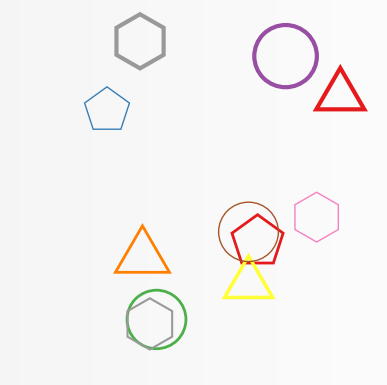[{"shape": "pentagon", "thickness": 2, "radius": 0.35, "center": [0.665, 0.373]}, {"shape": "triangle", "thickness": 3, "radius": 0.36, "center": [0.878, 0.752]}, {"shape": "pentagon", "thickness": 1, "radius": 0.3, "center": [0.276, 0.714]}, {"shape": "circle", "thickness": 2, "radius": 0.38, "center": [0.404, 0.17]}, {"shape": "circle", "thickness": 3, "radius": 0.4, "center": [0.737, 0.854]}, {"shape": "triangle", "thickness": 2, "radius": 0.4, "center": [0.368, 0.333]}, {"shape": "triangle", "thickness": 2.5, "radius": 0.36, "center": [0.642, 0.263]}, {"shape": "circle", "thickness": 1, "radius": 0.39, "center": [0.641, 0.398]}, {"shape": "hexagon", "thickness": 1, "radius": 0.32, "center": [0.817, 0.436]}, {"shape": "hexagon", "thickness": 1.5, "radius": 0.33, "center": [0.387, 0.159]}, {"shape": "hexagon", "thickness": 3, "radius": 0.35, "center": [0.361, 0.893]}]